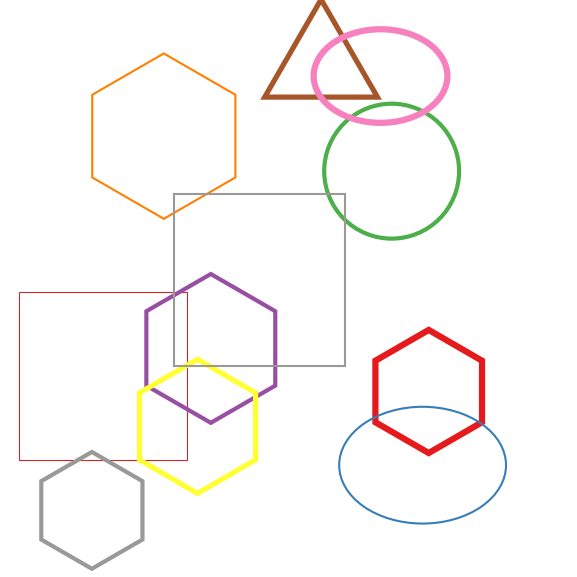[{"shape": "square", "thickness": 0.5, "radius": 0.73, "center": [0.178, 0.348]}, {"shape": "hexagon", "thickness": 3, "radius": 0.53, "center": [0.742, 0.321]}, {"shape": "oval", "thickness": 1, "radius": 0.72, "center": [0.732, 0.194]}, {"shape": "circle", "thickness": 2, "radius": 0.58, "center": [0.678, 0.703]}, {"shape": "hexagon", "thickness": 2, "radius": 0.64, "center": [0.365, 0.396]}, {"shape": "hexagon", "thickness": 1, "radius": 0.72, "center": [0.284, 0.763]}, {"shape": "hexagon", "thickness": 2.5, "radius": 0.58, "center": [0.342, 0.261]}, {"shape": "triangle", "thickness": 2.5, "radius": 0.56, "center": [0.556, 0.887]}, {"shape": "oval", "thickness": 3, "radius": 0.58, "center": [0.659, 0.867]}, {"shape": "square", "thickness": 1, "radius": 0.74, "center": [0.449, 0.514]}, {"shape": "hexagon", "thickness": 2, "radius": 0.51, "center": [0.159, 0.115]}]